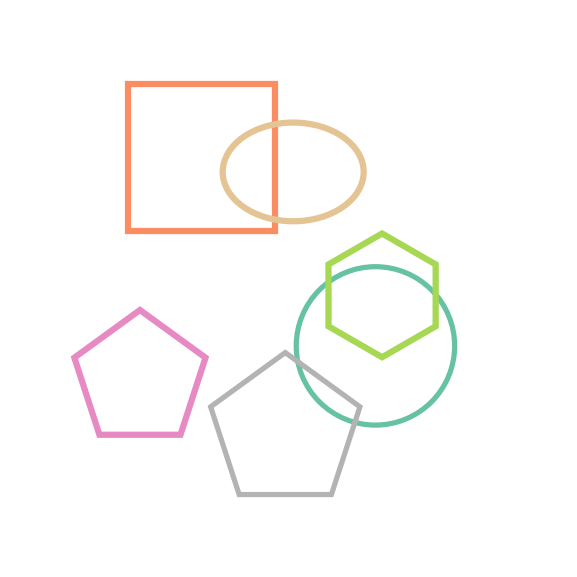[{"shape": "circle", "thickness": 2.5, "radius": 0.69, "center": [0.65, 0.4]}, {"shape": "square", "thickness": 3, "radius": 0.64, "center": [0.349, 0.726]}, {"shape": "pentagon", "thickness": 3, "radius": 0.6, "center": [0.242, 0.343]}, {"shape": "hexagon", "thickness": 3, "radius": 0.54, "center": [0.662, 0.488]}, {"shape": "oval", "thickness": 3, "radius": 0.61, "center": [0.508, 0.701]}, {"shape": "pentagon", "thickness": 2.5, "radius": 0.68, "center": [0.494, 0.253]}]